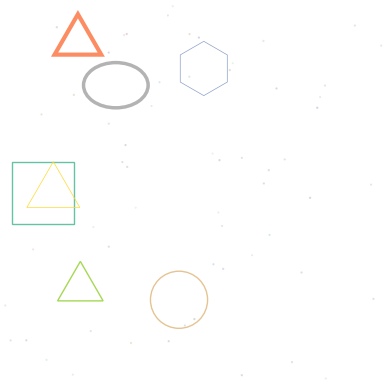[{"shape": "square", "thickness": 1, "radius": 0.4, "center": [0.112, 0.498]}, {"shape": "triangle", "thickness": 3, "radius": 0.35, "center": [0.202, 0.893]}, {"shape": "hexagon", "thickness": 0.5, "radius": 0.35, "center": [0.529, 0.822]}, {"shape": "triangle", "thickness": 1, "radius": 0.34, "center": [0.209, 0.253]}, {"shape": "triangle", "thickness": 0.5, "radius": 0.4, "center": [0.139, 0.501]}, {"shape": "circle", "thickness": 1, "radius": 0.37, "center": [0.465, 0.221]}, {"shape": "oval", "thickness": 2.5, "radius": 0.42, "center": [0.301, 0.779]}]